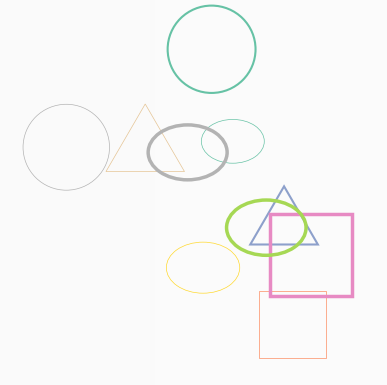[{"shape": "circle", "thickness": 1.5, "radius": 0.57, "center": [0.546, 0.872]}, {"shape": "oval", "thickness": 0.5, "radius": 0.41, "center": [0.601, 0.633]}, {"shape": "square", "thickness": 0.5, "radius": 0.43, "center": [0.755, 0.157]}, {"shape": "triangle", "thickness": 1.5, "radius": 0.5, "center": [0.733, 0.415]}, {"shape": "square", "thickness": 2.5, "radius": 0.53, "center": [0.802, 0.337]}, {"shape": "oval", "thickness": 2.5, "radius": 0.51, "center": [0.687, 0.409]}, {"shape": "oval", "thickness": 0.5, "radius": 0.47, "center": [0.524, 0.305]}, {"shape": "triangle", "thickness": 0.5, "radius": 0.59, "center": [0.375, 0.613]}, {"shape": "oval", "thickness": 2.5, "radius": 0.51, "center": [0.484, 0.604]}, {"shape": "circle", "thickness": 0.5, "radius": 0.56, "center": [0.171, 0.618]}]